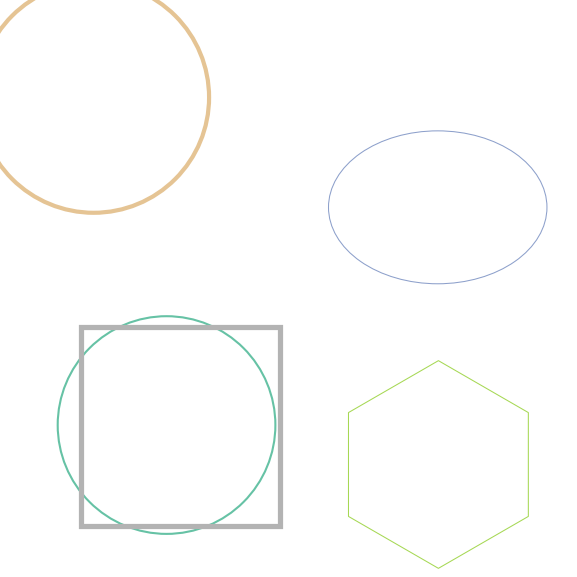[{"shape": "circle", "thickness": 1, "radius": 0.94, "center": [0.288, 0.263]}, {"shape": "oval", "thickness": 0.5, "radius": 0.95, "center": [0.758, 0.64]}, {"shape": "hexagon", "thickness": 0.5, "radius": 0.9, "center": [0.759, 0.195]}, {"shape": "circle", "thickness": 2, "radius": 1.0, "center": [0.162, 0.83]}, {"shape": "square", "thickness": 2.5, "radius": 0.86, "center": [0.313, 0.26]}]